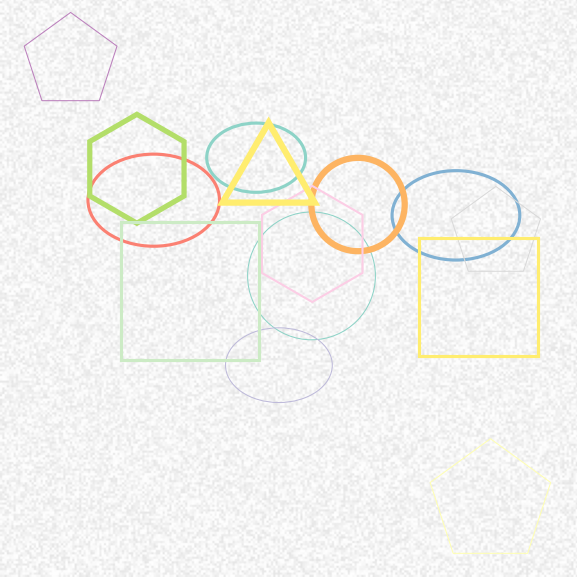[{"shape": "circle", "thickness": 0.5, "radius": 0.55, "center": [0.539, 0.521]}, {"shape": "oval", "thickness": 1.5, "radius": 0.43, "center": [0.444, 0.726]}, {"shape": "pentagon", "thickness": 0.5, "radius": 0.55, "center": [0.849, 0.13]}, {"shape": "oval", "thickness": 0.5, "radius": 0.46, "center": [0.483, 0.367]}, {"shape": "oval", "thickness": 1.5, "radius": 0.57, "center": [0.266, 0.652]}, {"shape": "oval", "thickness": 1.5, "radius": 0.55, "center": [0.79, 0.626]}, {"shape": "circle", "thickness": 3, "radius": 0.4, "center": [0.62, 0.645]}, {"shape": "hexagon", "thickness": 2.5, "radius": 0.47, "center": [0.237, 0.707]}, {"shape": "hexagon", "thickness": 1, "radius": 0.5, "center": [0.541, 0.577]}, {"shape": "pentagon", "thickness": 0.5, "radius": 0.41, "center": [0.859, 0.595]}, {"shape": "pentagon", "thickness": 0.5, "radius": 0.42, "center": [0.122, 0.893]}, {"shape": "square", "thickness": 1.5, "radius": 0.6, "center": [0.328, 0.495]}, {"shape": "triangle", "thickness": 3, "radius": 0.46, "center": [0.465, 0.694]}, {"shape": "square", "thickness": 1.5, "radius": 0.51, "center": [0.829, 0.485]}]